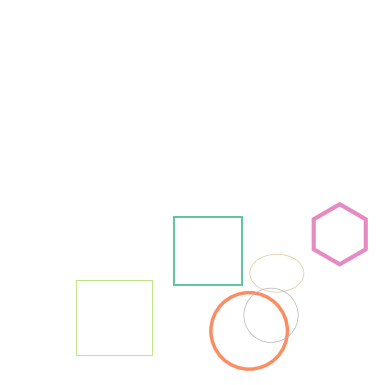[{"shape": "square", "thickness": 1.5, "radius": 0.44, "center": [0.54, 0.348]}, {"shape": "circle", "thickness": 2.5, "radius": 0.5, "center": [0.647, 0.141]}, {"shape": "hexagon", "thickness": 3, "radius": 0.39, "center": [0.882, 0.392]}, {"shape": "square", "thickness": 0.5, "radius": 0.49, "center": [0.296, 0.175]}, {"shape": "oval", "thickness": 0.5, "radius": 0.35, "center": [0.719, 0.29]}, {"shape": "circle", "thickness": 0.5, "radius": 0.35, "center": [0.704, 0.181]}]